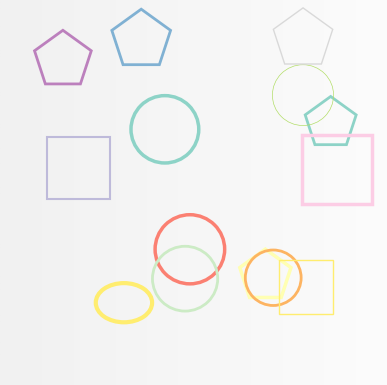[{"shape": "circle", "thickness": 2.5, "radius": 0.44, "center": [0.425, 0.664]}, {"shape": "pentagon", "thickness": 2, "radius": 0.35, "center": [0.853, 0.68]}, {"shape": "pentagon", "thickness": 2.5, "radius": 0.35, "center": [0.685, 0.284]}, {"shape": "square", "thickness": 1.5, "radius": 0.4, "center": [0.203, 0.564]}, {"shape": "circle", "thickness": 2.5, "radius": 0.45, "center": [0.49, 0.353]}, {"shape": "pentagon", "thickness": 2, "radius": 0.4, "center": [0.364, 0.896]}, {"shape": "circle", "thickness": 2, "radius": 0.36, "center": [0.705, 0.279]}, {"shape": "circle", "thickness": 0.5, "radius": 0.39, "center": [0.782, 0.753]}, {"shape": "square", "thickness": 2.5, "radius": 0.45, "center": [0.871, 0.56]}, {"shape": "pentagon", "thickness": 1, "radius": 0.4, "center": [0.782, 0.899]}, {"shape": "pentagon", "thickness": 2, "radius": 0.39, "center": [0.162, 0.844]}, {"shape": "circle", "thickness": 2, "radius": 0.42, "center": [0.478, 0.276]}, {"shape": "square", "thickness": 1, "radius": 0.35, "center": [0.79, 0.254]}, {"shape": "oval", "thickness": 3, "radius": 0.36, "center": [0.32, 0.214]}]